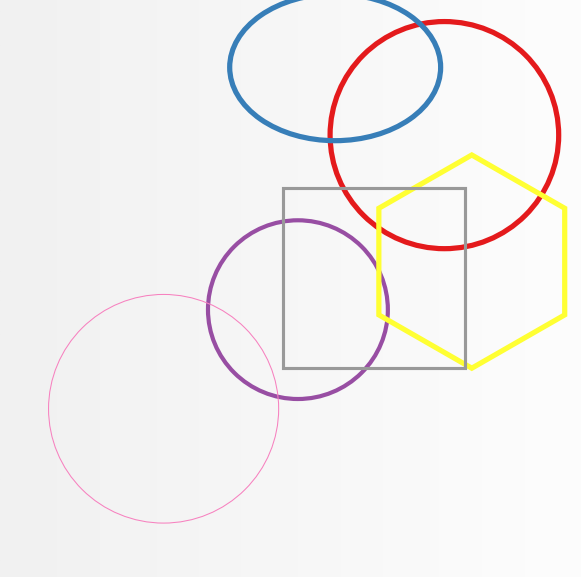[{"shape": "circle", "thickness": 2.5, "radius": 0.98, "center": [0.765, 0.765]}, {"shape": "oval", "thickness": 2.5, "radius": 0.91, "center": [0.577, 0.883]}, {"shape": "circle", "thickness": 2, "radius": 0.77, "center": [0.513, 0.463]}, {"shape": "hexagon", "thickness": 2.5, "radius": 0.92, "center": [0.812, 0.546]}, {"shape": "circle", "thickness": 0.5, "radius": 0.99, "center": [0.281, 0.291]}, {"shape": "square", "thickness": 1.5, "radius": 0.78, "center": [0.644, 0.518]}]